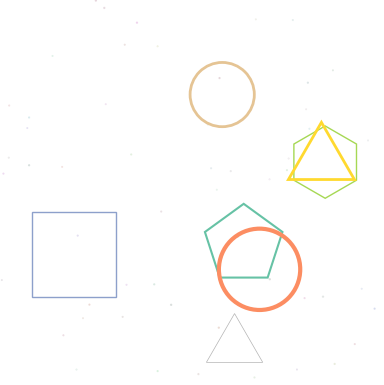[{"shape": "pentagon", "thickness": 1.5, "radius": 0.53, "center": [0.633, 0.365]}, {"shape": "circle", "thickness": 3, "radius": 0.53, "center": [0.674, 0.3]}, {"shape": "square", "thickness": 1, "radius": 0.55, "center": [0.192, 0.339]}, {"shape": "hexagon", "thickness": 1, "radius": 0.47, "center": [0.845, 0.579]}, {"shape": "triangle", "thickness": 2, "radius": 0.49, "center": [0.835, 0.583]}, {"shape": "circle", "thickness": 2, "radius": 0.42, "center": [0.577, 0.754]}, {"shape": "triangle", "thickness": 0.5, "radius": 0.42, "center": [0.609, 0.101]}]